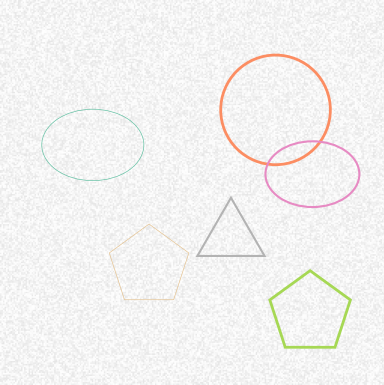[{"shape": "oval", "thickness": 0.5, "radius": 0.66, "center": [0.241, 0.624]}, {"shape": "circle", "thickness": 2, "radius": 0.71, "center": [0.716, 0.715]}, {"shape": "oval", "thickness": 1.5, "radius": 0.61, "center": [0.811, 0.548]}, {"shape": "pentagon", "thickness": 2, "radius": 0.55, "center": [0.805, 0.187]}, {"shape": "pentagon", "thickness": 0.5, "radius": 0.54, "center": [0.387, 0.309]}, {"shape": "triangle", "thickness": 1.5, "radius": 0.5, "center": [0.6, 0.386]}]